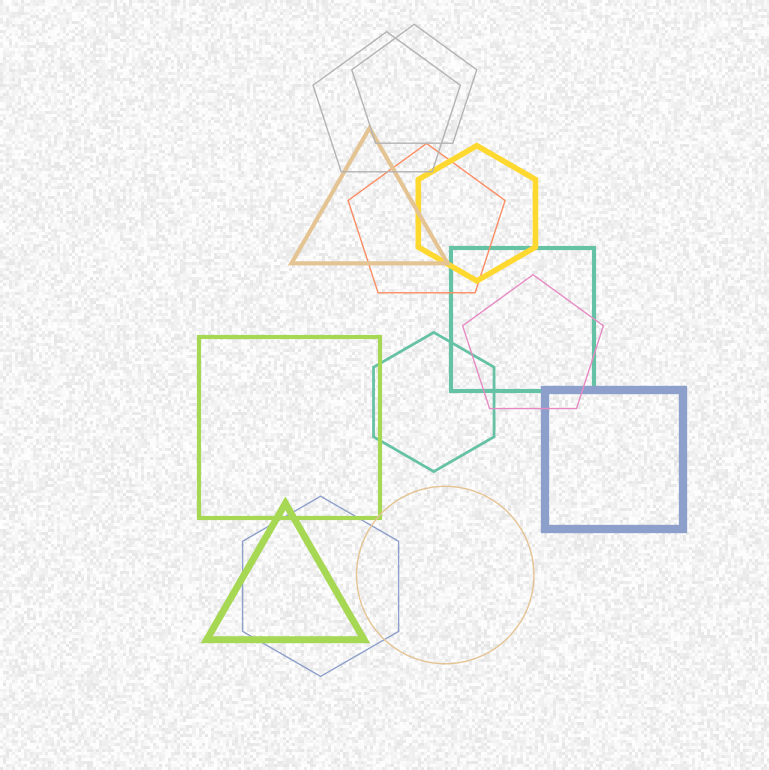[{"shape": "hexagon", "thickness": 1, "radius": 0.45, "center": [0.563, 0.478]}, {"shape": "square", "thickness": 1.5, "radius": 0.46, "center": [0.678, 0.585]}, {"shape": "pentagon", "thickness": 0.5, "radius": 0.54, "center": [0.554, 0.707]}, {"shape": "hexagon", "thickness": 0.5, "radius": 0.58, "center": [0.416, 0.239]}, {"shape": "square", "thickness": 3, "radius": 0.45, "center": [0.797, 0.404]}, {"shape": "pentagon", "thickness": 0.5, "radius": 0.48, "center": [0.692, 0.547]}, {"shape": "square", "thickness": 1.5, "radius": 0.59, "center": [0.376, 0.445]}, {"shape": "triangle", "thickness": 2.5, "radius": 0.59, "center": [0.371, 0.228]}, {"shape": "hexagon", "thickness": 2, "radius": 0.44, "center": [0.619, 0.723]}, {"shape": "circle", "thickness": 0.5, "radius": 0.58, "center": [0.578, 0.253]}, {"shape": "triangle", "thickness": 1.5, "radius": 0.59, "center": [0.48, 0.717]}, {"shape": "pentagon", "thickness": 0.5, "radius": 0.5, "center": [0.502, 0.858]}, {"shape": "pentagon", "thickness": 0.5, "radius": 0.43, "center": [0.538, 0.883]}]